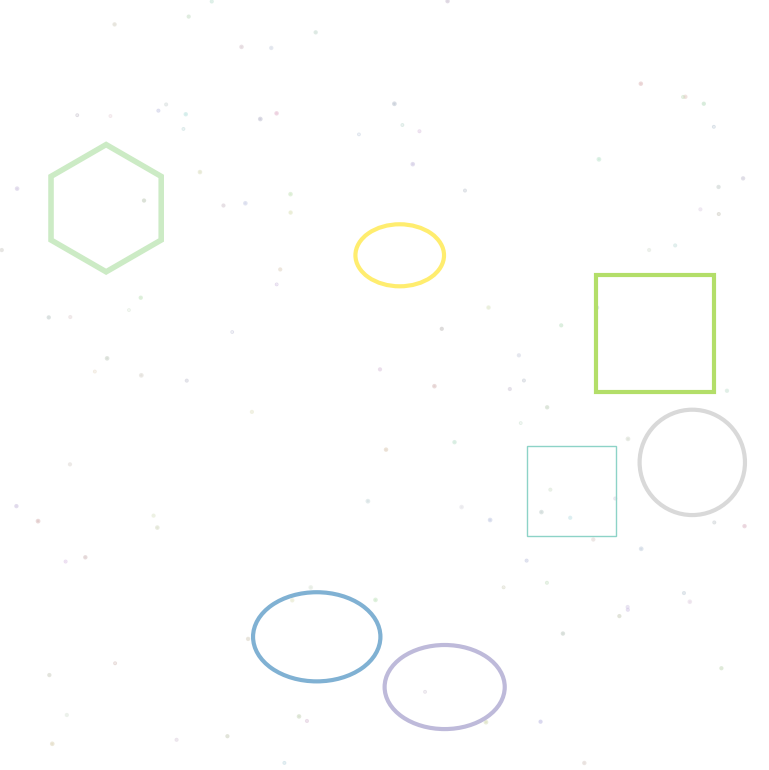[{"shape": "square", "thickness": 0.5, "radius": 0.29, "center": [0.743, 0.362]}, {"shape": "oval", "thickness": 1.5, "radius": 0.39, "center": [0.578, 0.108]}, {"shape": "oval", "thickness": 1.5, "radius": 0.41, "center": [0.411, 0.173]}, {"shape": "square", "thickness": 1.5, "radius": 0.38, "center": [0.851, 0.567]}, {"shape": "circle", "thickness": 1.5, "radius": 0.34, "center": [0.899, 0.4]}, {"shape": "hexagon", "thickness": 2, "radius": 0.41, "center": [0.138, 0.73]}, {"shape": "oval", "thickness": 1.5, "radius": 0.29, "center": [0.519, 0.668]}]